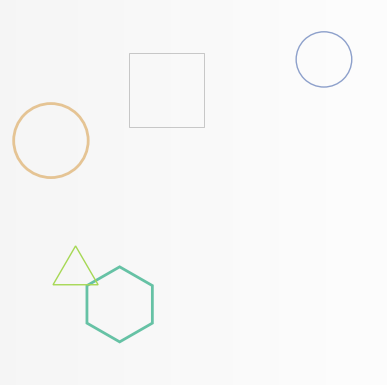[{"shape": "hexagon", "thickness": 2, "radius": 0.49, "center": [0.309, 0.209]}, {"shape": "circle", "thickness": 1, "radius": 0.36, "center": [0.836, 0.846]}, {"shape": "triangle", "thickness": 1, "radius": 0.34, "center": [0.195, 0.294]}, {"shape": "circle", "thickness": 2, "radius": 0.48, "center": [0.131, 0.635]}, {"shape": "square", "thickness": 0.5, "radius": 0.48, "center": [0.43, 0.766]}]